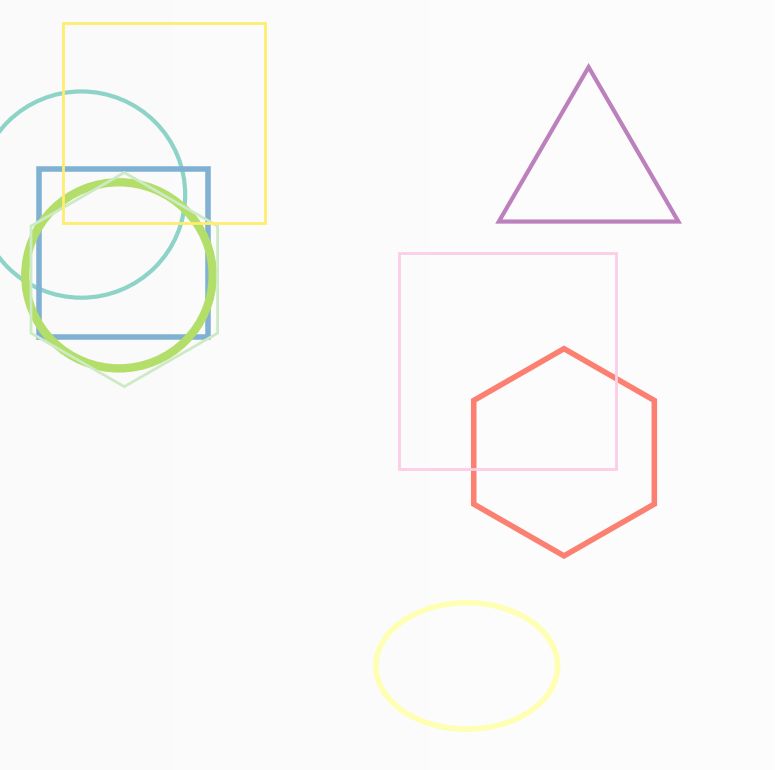[{"shape": "circle", "thickness": 1.5, "radius": 0.67, "center": [0.105, 0.747]}, {"shape": "oval", "thickness": 2, "radius": 0.59, "center": [0.602, 0.135]}, {"shape": "hexagon", "thickness": 2, "radius": 0.67, "center": [0.728, 0.413]}, {"shape": "square", "thickness": 2, "radius": 0.54, "center": [0.159, 0.671]}, {"shape": "circle", "thickness": 3, "radius": 0.6, "center": [0.153, 0.642]}, {"shape": "square", "thickness": 1, "radius": 0.7, "center": [0.655, 0.531]}, {"shape": "triangle", "thickness": 1.5, "radius": 0.67, "center": [0.759, 0.779]}, {"shape": "hexagon", "thickness": 1, "radius": 0.7, "center": [0.16, 0.637]}, {"shape": "square", "thickness": 1, "radius": 0.65, "center": [0.212, 0.841]}]